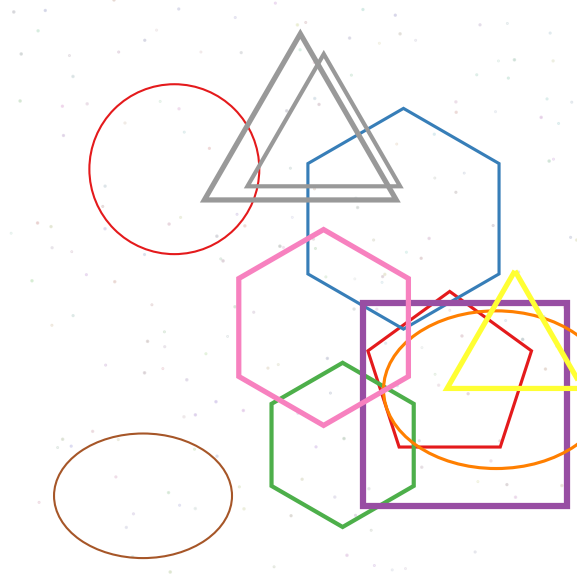[{"shape": "pentagon", "thickness": 1.5, "radius": 0.74, "center": [0.779, 0.346]}, {"shape": "circle", "thickness": 1, "radius": 0.74, "center": [0.302, 0.706]}, {"shape": "hexagon", "thickness": 1.5, "radius": 0.96, "center": [0.699, 0.62]}, {"shape": "hexagon", "thickness": 2, "radius": 0.71, "center": [0.593, 0.229]}, {"shape": "square", "thickness": 3, "radius": 0.88, "center": [0.805, 0.299]}, {"shape": "oval", "thickness": 1.5, "radius": 0.98, "center": [0.859, 0.324]}, {"shape": "triangle", "thickness": 2.5, "radius": 0.68, "center": [0.892, 0.394]}, {"shape": "oval", "thickness": 1, "radius": 0.77, "center": [0.248, 0.141]}, {"shape": "hexagon", "thickness": 2.5, "radius": 0.85, "center": [0.56, 0.432]}, {"shape": "triangle", "thickness": 2.5, "radius": 0.96, "center": [0.52, 0.749]}, {"shape": "triangle", "thickness": 2, "radius": 0.76, "center": [0.561, 0.753]}]